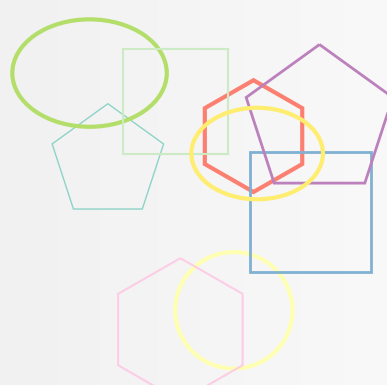[{"shape": "pentagon", "thickness": 1, "radius": 0.76, "center": [0.278, 0.579]}, {"shape": "circle", "thickness": 3, "radius": 0.76, "center": [0.603, 0.194]}, {"shape": "hexagon", "thickness": 3, "radius": 0.73, "center": [0.654, 0.646]}, {"shape": "square", "thickness": 2, "radius": 0.78, "center": [0.801, 0.449]}, {"shape": "oval", "thickness": 3, "radius": 1.0, "center": [0.231, 0.81]}, {"shape": "hexagon", "thickness": 1.5, "radius": 0.93, "center": [0.465, 0.144]}, {"shape": "pentagon", "thickness": 2, "radius": 0.99, "center": [0.824, 0.685]}, {"shape": "square", "thickness": 1.5, "radius": 0.68, "center": [0.453, 0.737]}, {"shape": "oval", "thickness": 3, "radius": 0.85, "center": [0.664, 0.601]}]